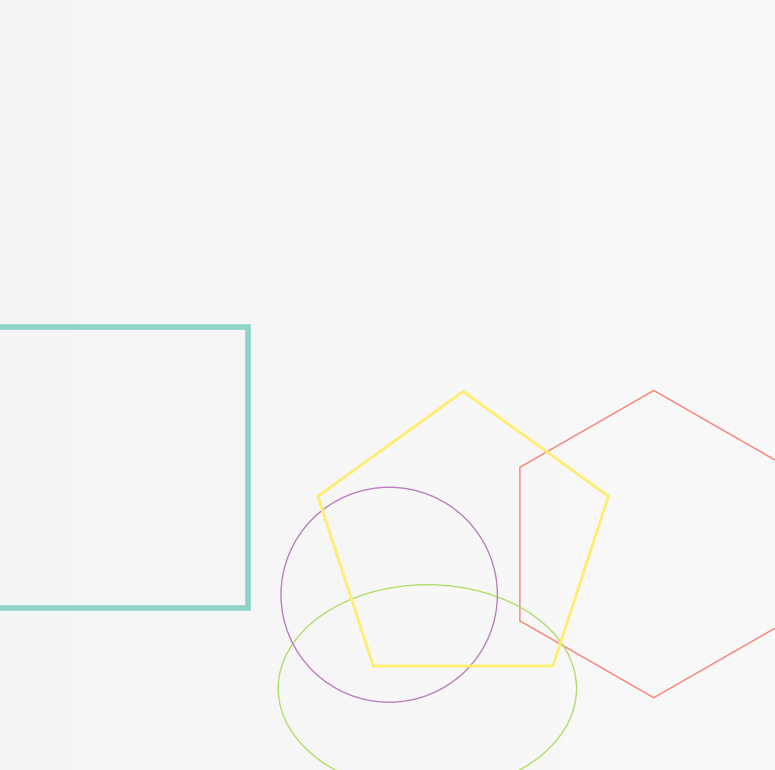[{"shape": "square", "thickness": 2, "radius": 0.91, "center": [0.137, 0.393]}, {"shape": "hexagon", "thickness": 0.5, "radius": 1.0, "center": [0.844, 0.293]}, {"shape": "oval", "thickness": 0.5, "radius": 0.96, "center": [0.551, 0.106]}, {"shape": "circle", "thickness": 0.5, "radius": 0.7, "center": [0.502, 0.228]}, {"shape": "pentagon", "thickness": 1, "radius": 0.99, "center": [0.598, 0.295]}]